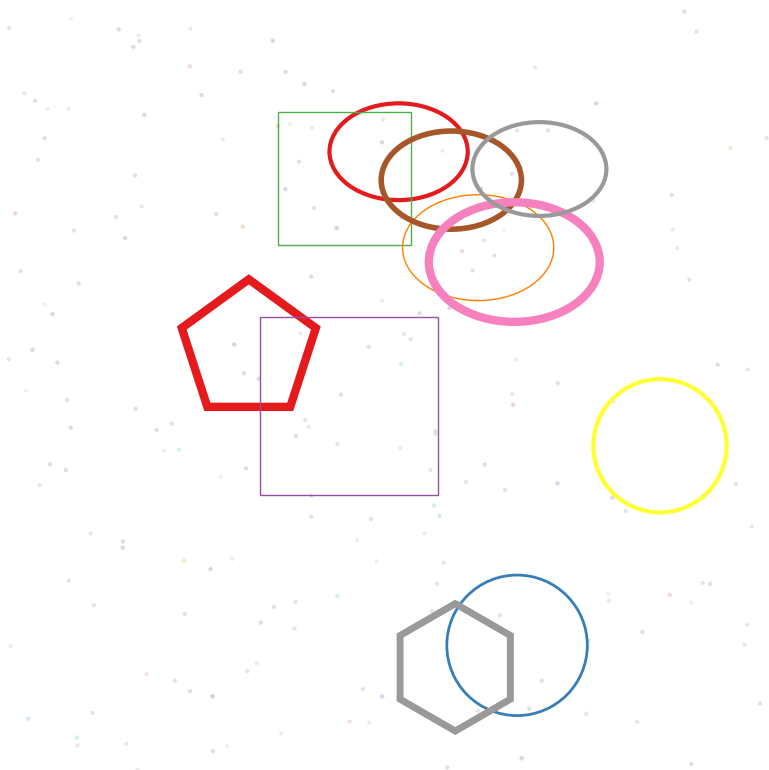[{"shape": "pentagon", "thickness": 3, "radius": 0.46, "center": [0.323, 0.546]}, {"shape": "oval", "thickness": 1.5, "radius": 0.45, "center": [0.518, 0.803]}, {"shape": "circle", "thickness": 1, "radius": 0.46, "center": [0.672, 0.162]}, {"shape": "square", "thickness": 0.5, "radius": 0.43, "center": [0.447, 0.768]}, {"shape": "square", "thickness": 0.5, "radius": 0.58, "center": [0.454, 0.473]}, {"shape": "oval", "thickness": 0.5, "radius": 0.49, "center": [0.621, 0.678]}, {"shape": "circle", "thickness": 1.5, "radius": 0.43, "center": [0.857, 0.421]}, {"shape": "oval", "thickness": 2, "radius": 0.46, "center": [0.586, 0.766]}, {"shape": "oval", "thickness": 3, "radius": 0.55, "center": [0.668, 0.66]}, {"shape": "oval", "thickness": 1.5, "radius": 0.44, "center": [0.701, 0.78]}, {"shape": "hexagon", "thickness": 2.5, "radius": 0.41, "center": [0.591, 0.133]}]